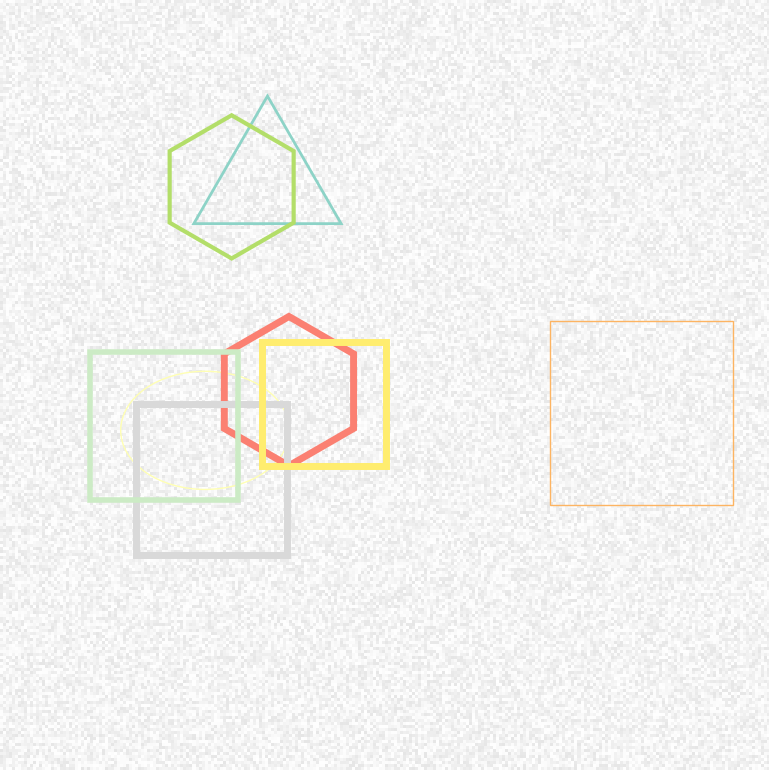[{"shape": "triangle", "thickness": 1, "radius": 0.55, "center": [0.347, 0.765]}, {"shape": "oval", "thickness": 0.5, "radius": 0.55, "center": [0.266, 0.441]}, {"shape": "hexagon", "thickness": 2.5, "radius": 0.48, "center": [0.375, 0.492]}, {"shape": "square", "thickness": 0.5, "radius": 0.6, "center": [0.833, 0.464]}, {"shape": "hexagon", "thickness": 1.5, "radius": 0.46, "center": [0.301, 0.757]}, {"shape": "square", "thickness": 2.5, "radius": 0.49, "center": [0.275, 0.377]}, {"shape": "square", "thickness": 2, "radius": 0.48, "center": [0.213, 0.447]}, {"shape": "square", "thickness": 2.5, "radius": 0.4, "center": [0.42, 0.475]}]